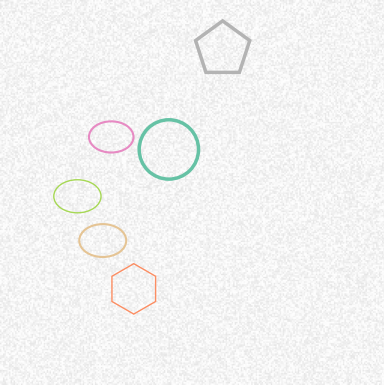[{"shape": "circle", "thickness": 2.5, "radius": 0.39, "center": [0.439, 0.612]}, {"shape": "hexagon", "thickness": 1, "radius": 0.33, "center": [0.347, 0.25]}, {"shape": "oval", "thickness": 1.5, "radius": 0.29, "center": [0.289, 0.644]}, {"shape": "oval", "thickness": 1, "radius": 0.31, "center": [0.201, 0.49]}, {"shape": "oval", "thickness": 1.5, "radius": 0.31, "center": [0.267, 0.375]}, {"shape": "pentagon", "thickness": 2.5, "radius": 0.37, "center": [0.578, 0.872]}]